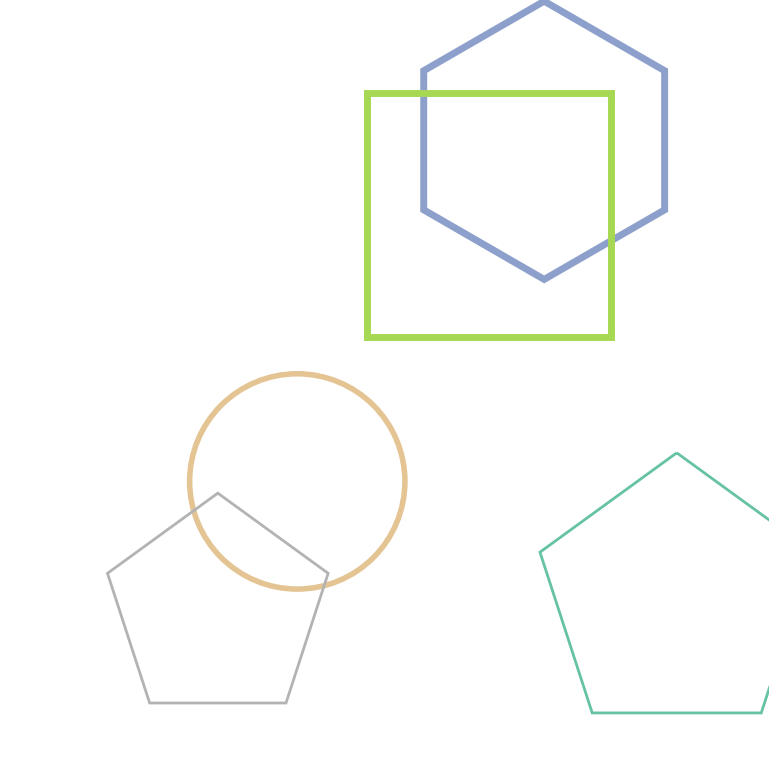[{"shape": "pentagon", "thickness": 1, "radius": 0.93, "center": [0.879, 0.225]}, {"shape": "hexagon", "thickness": 2.5, "radius": 0.9, "center": [0.707, 0.818]}, {"shape": "square", "thickness": 2.5, "radius": 0.79, "center": [0.635, 0.721]}, {"shape": "circle", "thickness": 2, "radius": 0.7, "center": [0.386, 0.375]}, {"shape": "pentagon", "thickness": 1, "radius": 0.75, "center": [0.283, 0.209]}]